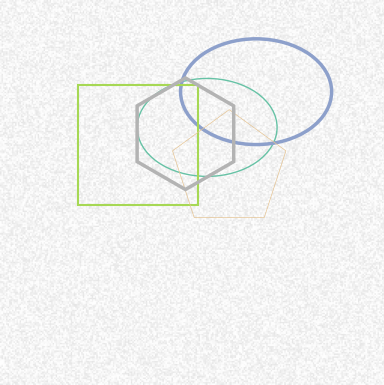[{"shape": "oval", "thickness": 1, "radius": 0.91, "center": [0.538, 0.669]}, {"shape": "oval", "thickness": 2.5, "radius": 0.98, "center": [0.665, 0.762]}, {"shape": "square", "thickness": 1.5, "radius": 0.78, "center": [0.359, 0.624]}, {"shape": "pentagon", "thickness": 0.5, "radius": 0.77, "center": [0.595, 0.56]}, {"shape": "hexagon", "thickness": 2.5, "radius": 0.72, "center": [0.482, 0.653]}]